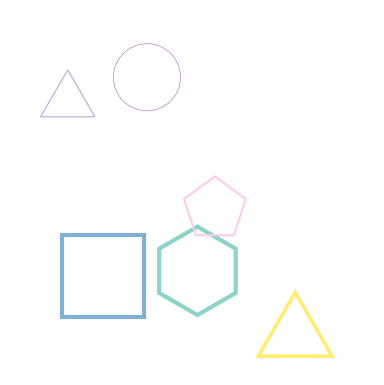[{"shape": "hexagon", "thickness": 3, "radius": 0.57, "center": [0.513, 0.297]}, {"shape": "triangle", "thickness": 1, "radius": 0.41, "center": [0.176, 0.737]}, {"shape": "square", "thickness": 3, "radius": 0.53, "center": [0.269, 0.282]}, {"shape": "pentagon", "thickness": 1.5, "radius": 0.42, "center": [0.558, 0.457]}, {"shape": "circle", "thickness": 0.5, "radius": 0.44, "center": [0.382, 0.799]}, {"shape": "triangle", "thickness": 2.5, "radius": 0.55, "center": [0.767, 0.13]}]